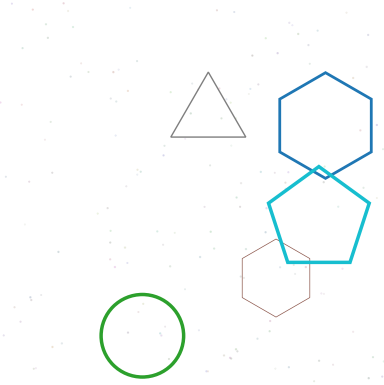[{"shape": "hexagon", "thickness": 2, "radius": 0.69, "center": [0.845, 0.674]}, {"shape": "circle", "thickness": 2.5, "radius": 0.54, "center": [0.37, 0.128]}, {"shape": "hexagon", "thickness": 0.5, "radius": 0.51, "center": [0.717, 0.278]}, {"shape": "triangle", "thickness": 1, "radius": 0.56, "center": [0.541, 0.7]}, {"shape": "pentagon", "thickness": 2.5, "radius": 0.69, "center": [0.828, 0.43]}]